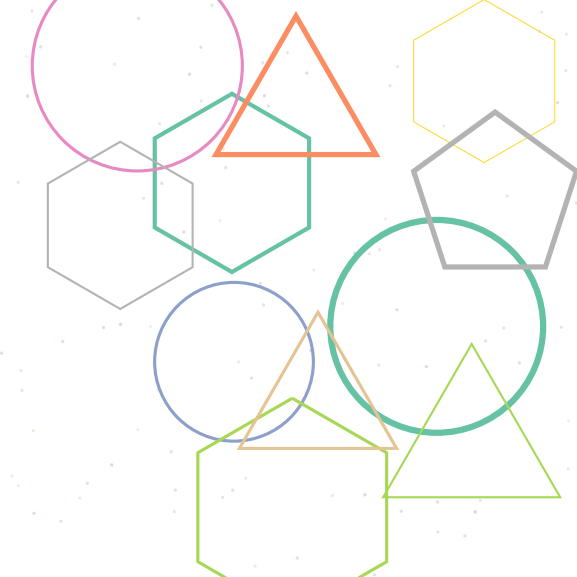[{"shape": "hexagon", "thickness": 2, "radius": 0.77, "center": [0.402, 0.682]}, {"shape": "circle", "thickness": 3, "radius": 0.92, "center": [0.756, 0.434]}, {"shape": "triangle", "thickness": 2.5, "radius": 0.8, "center": [0.513, 0.811]}, {"shape": "circle", "thickness": 1.5, "radius": 0.69, "center": [0.405, 0.373]}, {"shape": "circle", "thickness": 1.5, "radius": 0.91, "center": [0.238, 0.885]}, {"shape": "triangle", "thickness": 1, "radius": 0.88, "center": [0.817, 0.227]}, {"shape": "hexagon", "thickness": 1.5, "radius": 0.94, "center": [0.506, 0.121]}, {"shape": "hexagon", "thickness": 0.5, "radius": 0.71, "center": [0.838, 0.859]}, {"shape": "triangle", "thickness": 1.5, "radius": 0.79, "center": [0.551, 0.301]}, {"shape": "pentagon", "thickness": 2.5, "radius": 0.74, "center": [0.857, 0.657]}, {"shape": "hexagon", "thickness": 1, "radius": 0.72, "center": [0.208, 0.609]}]